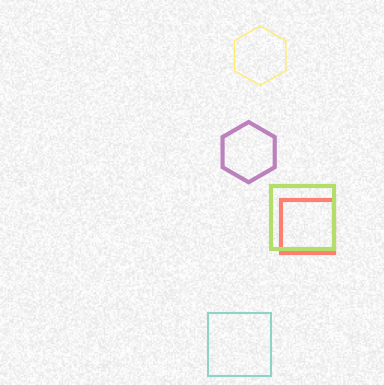[{"shape": "square", "thickness": 1.5, "radius": 0.41, "center": [0.621, 0.105]}, {"shape": "square", "thickness": 3, "radius": 0.35, "center": [0.799, 0.412]}, {"shape": "square", "thickness": 3, "radius": 0.41, "center": [0.785, 0.436]}, {"shape": "hexagon", "thickness": 3, "radius": 0.39, "center": [0.646, 0.605]}, {"shape": "hexagon", "thickness": 1, "radius": 0.39, "center": [0.676, 0.855]}]